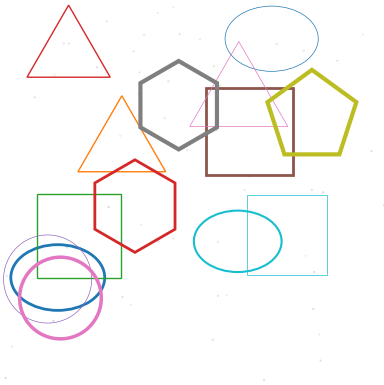[{"shape": "oval", "thickness": 2, "radius": 0.61, "center": [0.15, 0.279]}, {"shape": "oval", "thickness": 0.5, "radius": 0.61, "center": [0.706, 0.899]}, {"shape": "triangle", "thickness": 1, "radius": 0.66, "center": [0.316, 0.62]}, {"shape": "square", "thickness": 1, "radius": 0.55, "center": [0.204, 0.388]}, {"shape": "triangle", "thickness": 1, "radius": 0.62, "center": [0.178, 0.862]}, {"shape": "hexagon", "thickness": 2, "radius": 0.6, "center": [0.35, 0.465]}, {"shape": "circle", "thickness": 0.5, "radius": 0.57, "center": [0.124, 0.275]}, {"shape": "square", "thickness": 2, "radius": 0.56, "center": [0.648, 0.658]}, {"shape": "triangle", "thickness": 0.5, "radius": 0.74, "center": [0.62, 0.745]}, {"shape": "circle", "thickness": 2.5, "radius": 0.53, "center": [0.157, 0.226]}, {"shape": "hexagon", "thickness": 3, "radius": 0.57, "center": [0.464, 0.727]}, {"shape": "pentagon", "thickness": 3, "radius": 0.61, "center": [0.81, 0.697]}, {"shape": "oval", "thickness": 1.5, "radius": 0.57, "center": [0.617, 0.373]}, {"shape": "square", "thickness": 0.5, "radius": 0.52, "center": [0.745, 0.389]}]